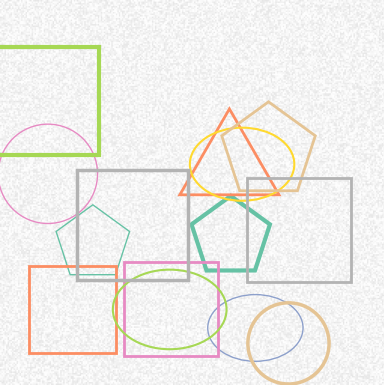[{"shape": "pentagon", "thickness": 3, "radius": 0.54, "center": [0.599, 0.384]}, {"shape": "pentagon", "thickness": 1, "radius": 0.5, "center": [0.241, 0.368]}, {"shape": "square", "thickness": 2, "radius": 0.57, "center": [0.188, 0.197]}, {"shape": "triangle", "thickness": 2, "radius": 0.74, "center": [0.596, 0.568]}, {"shape": "oval", "thickness": 1, "radius": 0.62, "center": [0.663, 0.148]}, {"shape": "square", "thickness": 2, "radius": 0.61, "center": [0.443, 0.197]}, {"shape": "circle", "thickness": 1, "radius": 0.65, "center": [0.124, 0.549]}, {"shape": "oval", "thickness": 1.5, "radius": 0.74, "center": [0.441, 0.196]}, {"shape": "square", "thickness": 3, "radius": 0.71, "center": [0.116, 0.738]}, {"shape": "oval", "thickness": 1.5, "radius": 0.68, "center": [0.629, 0.573]}, {"shape": "circle", "thickness": 2.5, "radius": 0.53, "center": [0.749, 0.108]}, {"shape": "pentagon", "thickness": 2, "radius": 0.64, "center": [0.698, 0.608]}, {"shape": "square", "thickness": 2.5, "radius": 0.72, "center": [0.344, 0.415]}, {"shape": "square", "thickness": 2, "radius": 0.67, "center": [0.776, 0.403]}]